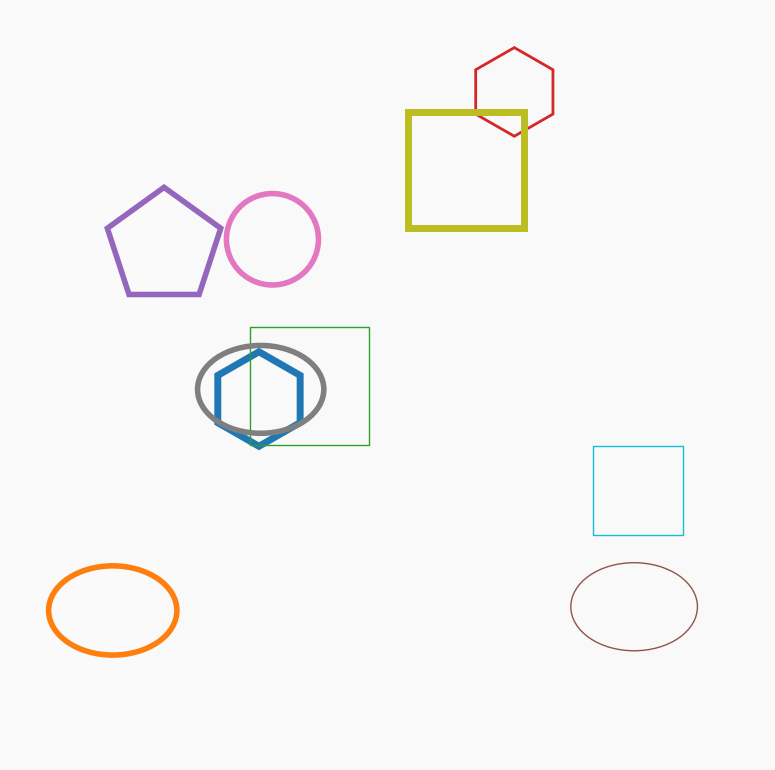[{"shape": "hexagon", "thickness": 2.5, "radius": 0.31, "center": [0.334, 0.482]}, {"shape": "oval", "thickness": 2, "radius": 0.41, "center": [0.145, 0.207]}, {"shape": "square", "thickness": 0.5, "radius": 0.38, "center": [0.399, 0.498]}, {"shape": "hexagon", "thickness": 1, "radius": 0.29, "center": [0.664, 0.881]}, {"shape": "pentagon", "thickness": 2, "radius": 0.38, "center": [0.212, 0.68]}, {"shape": "oval", "thickness": 0.5, "radius": 0.41, "center": [0.818, 0.212]}, {"shape": "circle", "thickness": 2, "radius": 0.3, "center": [0.352, 0.689]}, {"shape": "oval", "thickness": 2, "radius": 0.41, "center": [0.336, 0.494]}, {"shape": "square", "thickness": 2.5, "radius": 0.37, "center": [0.601, 0.779]}, {"shape": "square", "thickness": 0.5, "radius": 0.29, "center": [0.824, 0.363]}]